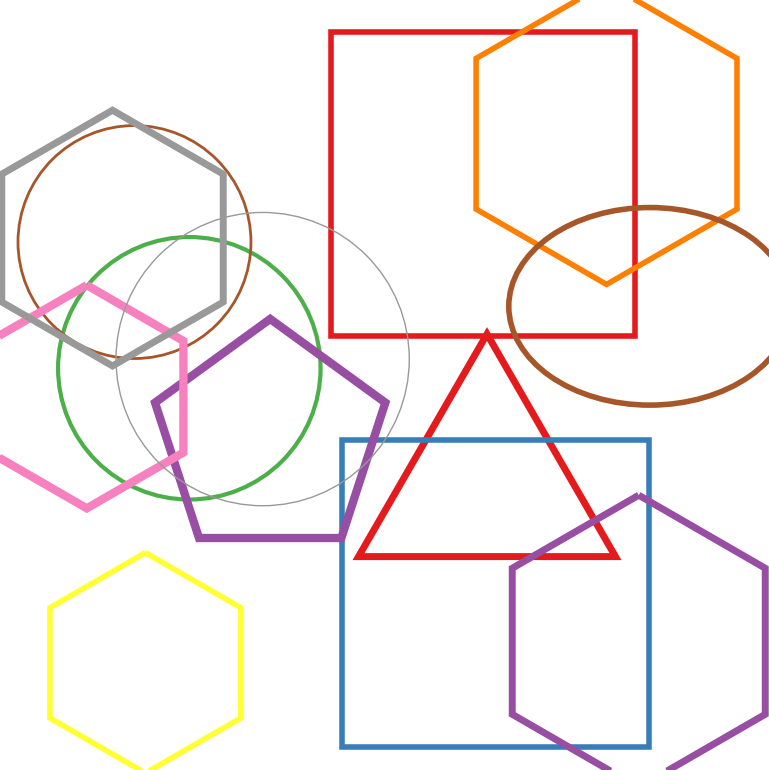[{"shape": "triangle", "thickness": 2.5, "radius": 0.96, "center": [0.632, 0.373]}, {"shape": "square", "thickness": 2, "radius": 0.99, "center": [0.627, 0.761]}, {"shape": "square", "thickness": 2, "radius": 1.0, "center": [0.644, 0.23]}, {"shape": "circle", "thickness": 1.5, "radius": 0.85, "center": [0.246, 0.522]}, {"shape": "pentagon", "thickness": 3, "radius": 0.79, "center": [0.351, 0.429]}, {"shape": "hexagon", "thickness": 2.5, "radius": 0.95, "center": [0.83, 0.167]}, {"shape": "hexagon", "thickness": 2, "radius": 0.98, "center": [0.788, 0.826]}, {"shape": "hexagon", "thickness": 2, "radius": 0.72, "center": [0.189, 0.139]}, {"shape": "circle", "thickness": 1, "radius": 0.76, "center": [0.175, 0.686]}, {"shape": "oval", "thickness": 2, "radius": 0.92, "center": [0.844, 0.602]}, {"shape": "hexagon", "thickness": 3, "radius": 0.72, "center": [0.113, 0.485]}, {"shape": "hexagon", "thickness": 2.5, "radius": 0.83, "center": [0.146, 0.691]}, {"shape": "circle", "thickness": 0.5, "radius": 0.95, "center": [0.341, 0.534]}]